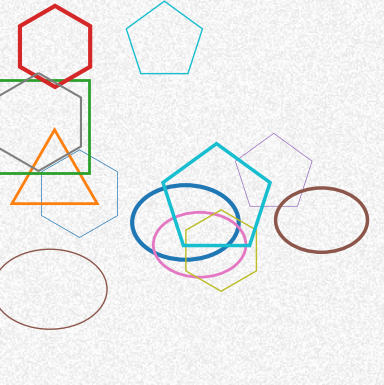[{"shape": "hexagon", "thickness": 0.5, "radius": 0.57, "center": [0.207, 0.497]}, {"shape": "oval", "thickness": 3, "radius": 0.69, "center": [0.482, 0.422]}, {"shape": "triangle", "thickness": 2, "radius": 0.64, "center": [0.142, 0.535]}, {"shape": "square", "thickness": 2, "radius": 0.6, "center": [0.112, 0.672]}, {"shape": "hexagon", "thickness": 3, "radius": 0.53, "center": [0.143, 0.879]}, {"shape": "pentagon", "thickness": 0.5, "radius": 0.52, "center": [0.711, 0.549]}, {"shape": "oval", "thickness": 2.5, "radius": 0.6, "center": [0.835, 0.428]}, {"shape": "oval", "thickness": 1, "radius": 0.74, "center": [0.13, 0.249]}, {"shape": "oval", "thickness": 2, "radius": 0.6, "center": [0.518, 0.364]}, {"shape": "hexagon", "thickness": 1.5, "radius": 0.64, "center": [0.1, 0.683]}, {"shape": "hexagon", "thickness": 1, "radius": 0.53, "center": [0.574, 0.349]}, {"shape": "pentagon", "thickness": 2.5, "radius": 0.73, "center": [0.562, 0.481]}, {"shape": "pentagon", "thickness": 1, "radius": 0.52, "center": [0.427, 0.893]}]